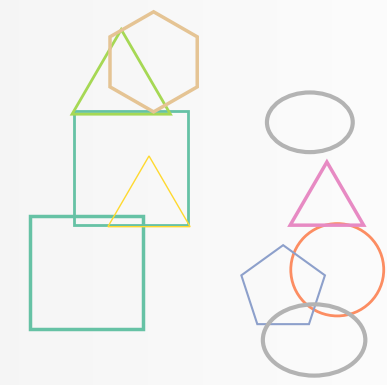[{"shape": "square", "thickness": 2, "radius": 0.74, "center": [0.339, 0.564]}, {"shape": "square", "thickness": 2.5, "radius": 0.73, "center": [0.223, 0.292]}, {"shape": "circle", "thickness": 2, "radius": 0.6, "center": [0.87, 0.299]}, {"shape": "pentagon", "thickness": 1.5, "radius": 0.57, "center": [0.731, 0.25]}, {"shape": "triangle", "thickness": 2.5, "radius": 0.55, "center": [0.844, 0.47]}, {"shape": "triangle", "thickness": 2, "radius": 0.73, "center": [0.313, 0.777]}, {"shape": "triangle", "thickness": 1, "radius": 0.61, "center": [0.385, 0.472]}, {"shape": "hexagon", "thickness": 2.5, "radius": 0.65, "center": [0.396, 0.839]}, {"shape": "oval", "thickness": 3, "radius": 0.55, "center": [0.8, 0.682]}, {"shape": "oval", "thickness": 3, "radius": 0.66, "center": [0.811, 0.117]}]